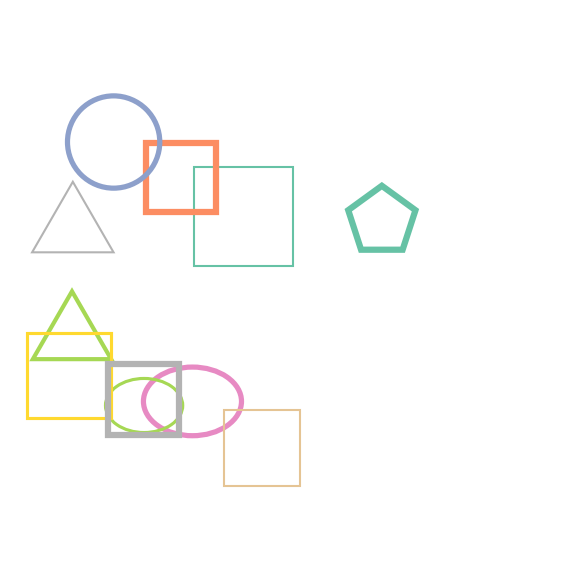[{"shape": "square", "thickness": 1, "radius": 0.43, "center": [0.422, 0.625]}, {"shape": "pentagon", "thickness": 3, "radius": 0.31, "center": [0.661, 0.616]}, {"shape": "square", "thickness": 3, "radius": 0.3, "center": [0.314, 0.692]}, {"shape": "circle", "thickness": 2.5, "radius": 0.4, "center": [0.197, 0.753]}, {"shape": "oval", "thickness": 2.5, "radius": 0.42, "center": [0.333, 0.304]}, {"shape": "oval", "thickness": 1.5, "radius": 0.33, "center": [0.25, 0.297]}, {"shape": "triangle", "thickness": 2, "radius": 0.39, "center": [0.125, 0.416]}, {"shape": "square", "thickness": 1.5, "radius": 0.37, "center": [0.119, 0.349]}, {"shape": "square", "thickness": 1, "radius": 0.33, "center": [0.454, 0.223]}, {"shape": "triangle", "thickness": 1, "radius": 0.41, "center": [0.126, 0.603]}, {"shape": "square", "thickness": 3, "radius": 0.31, "center": [0.248, 0.308]}]